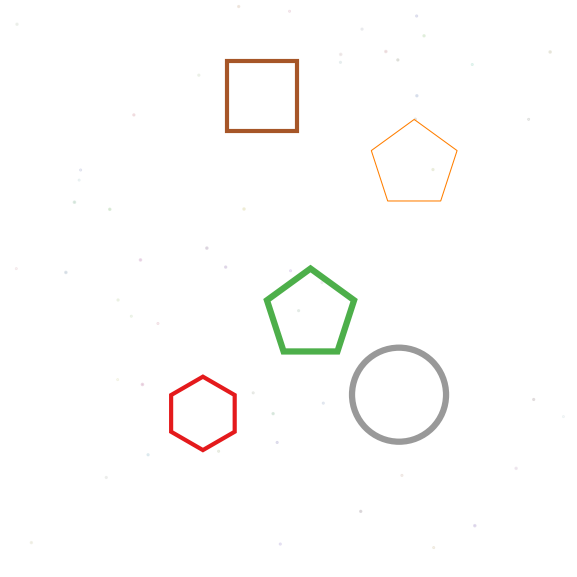[{"shape": "hexagon", "thickness": 2, "radius": 0.32, "center": [0.351, 0.283]}, {"shape": "pentagon", "thickness": 3, "radius": 0.4, "center": [0.538, 0.455]}, {"shape": "pentagon", "thickness": 0.5, "radius": 0.39, "center": [0.717, 0.714]}, {"shape": "square", "thickness": 2, "radius": 0.3, "center": [0.454, 0.834]}, {"shape": "circle", "thickness": 3, "radius": 0.41, "center": [0.691, 0.316]}]